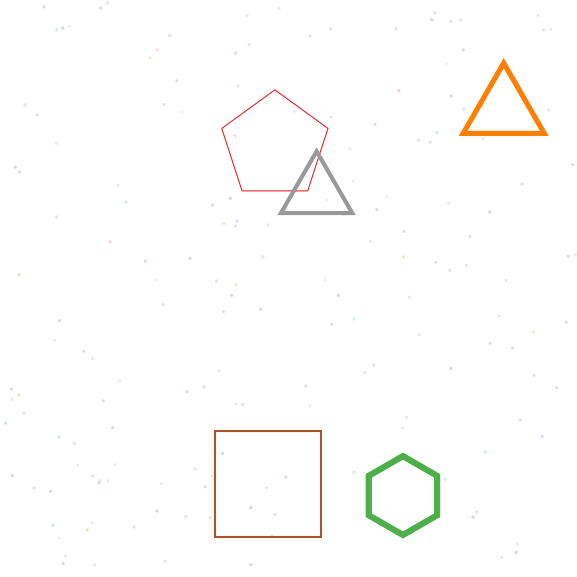[{"shape": "pentagon", "thickness": 0.5, "radius": 0.48, "center": [0.476, 0.747]}, {"shape": "hexagon", "thickness": 3, "radius": 0.34, "center": [0.698, 0.141]}, {"shape": "triangle", "thickness": 2.5, "radius": 0.41, "center": [0.872, 0.809]}, {"shape": "square", "thickness": 1, "radius": 0.46, "center": [0.464, 0.161]}, {"shape": "triangle", "thickness": 2, "radius": 0.36, "center": [0.548, 0.666]}]